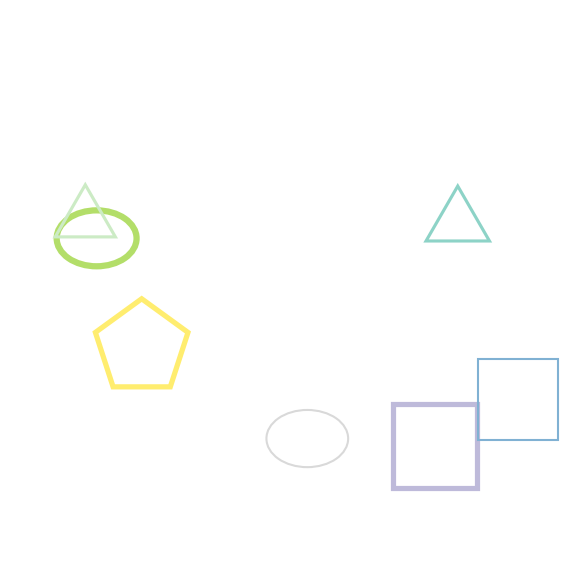[{"shape": "triangle", "thickness": 1.5, "radius": 0.32, "center": [0.793, 0.614]}, {"shape": "square", "thickness": 2.5, "radius": 0.36, "center": [0.754, 0.226]}, {"shape": "square", "thickness": 1, "radius": 0.35, "center": [0.897, 0.307]}, {"shape": "oval", "thickness": 3, "radius": 0.35, "center": [0.167, 0.586]}, {"shape": "oval", "thickness": 1, "radius": 0.35, "center": [0.532, 0.24]}, {"shape": "triangle", "thickness": 1.5, "radius": 0.3, "center": [0.148, 0.619]}, {"shape": "pentagon", "thickness": 2.5, "radius": 0.42, "center": [0.245, 0.397]}]